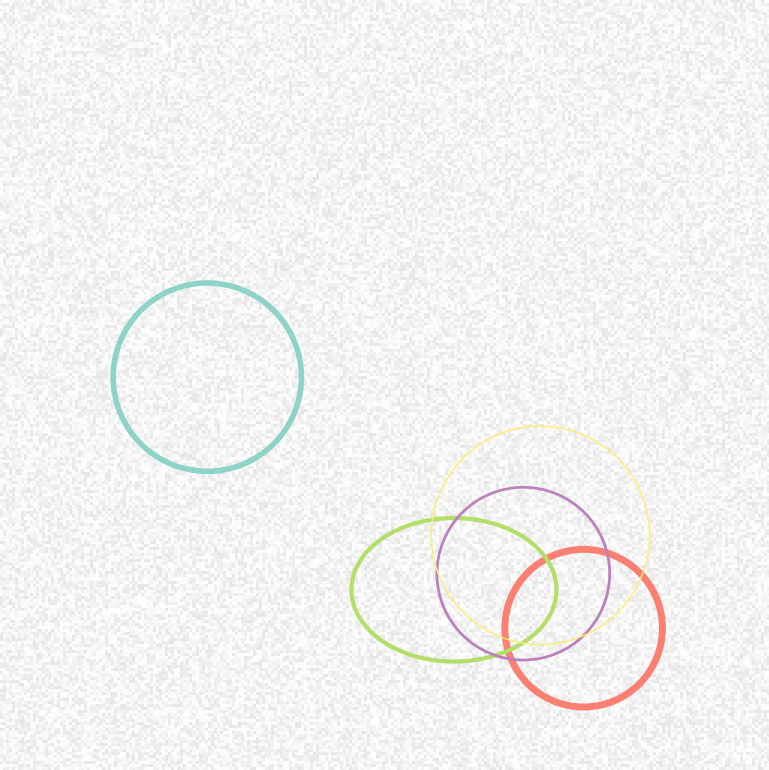[{"shape": "circle", "thickness": 2, "radius": 0.61, "center": [0.269, 0.51]}, {"shape": "circle", "thickness": 2.5, "radius": 0.51, "center": [0.758, 0.184]}, {"shape": "oval", "thickness": 1.5, "radius": 0.67, "center": [0.59, 0.234]}, {"shape": "circle", "thickness": 1, "radius": 0.56, "center": [0.68, 0.255]}, {"shape": "circle", "thickness": 0.5, "radius": 0.71, "center": [0.702, 0.305]}]